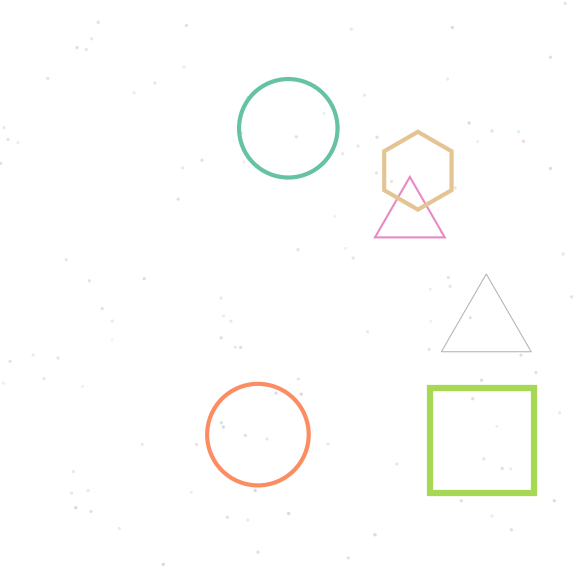[{"shape": "circle", "thickness": 2, "radius": 0.43, "center": [0.499, 0.777]}, {"shape": "circle", "thickness": 2, "radius": 0.44, "center": [0.447, 0.247]}, {"shape": "triangle", "thickness": 1, "radius": 0.35, "center": [0.71, 0.623]}, {"shape": "square", "thickness": 3, "radius": 0.45, "center": [0.835, 0.236]}, {"shape": "hexagon", "thickness": 2, "radius": 0.34, "center": [0.724, 0.704]}, {"shape": "triangle", "thickness": 0.5, "radius": 0.45, "center": [0.842, 0.435]}]